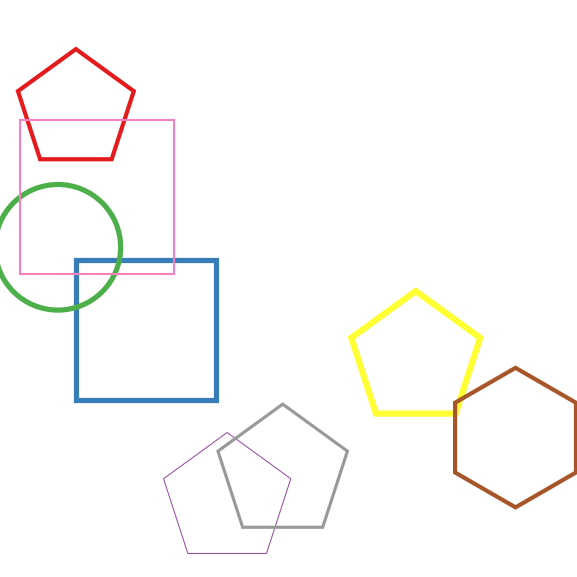[{"shape": "pentagon", "thickness": 2, "radius": 0.53, "center": [0.131, 0.809]}, {"shape": "square", "thickness": 2.5, "radius": 0.61, "center": [0.253, 0.428]}, {"shape": "circle", "thickness": 2.5, "radius": 0.54, "center": [0.1, 0.571]}, {"shape": "pentagon", "thickness": 0.5, "radius": 0.58, "center": [0.393, 0.134]}, {"shape": "pentagon", "thickness": 3, "radius": 0.59, "center": [0.72, 0.378]}, {"shape": "hexagon", "thickness": 2, "radius": 0.6, "center": [0.893, 0.241]}, {"shape": "square", "thickness": 1, "radius": 0.67, "center": [0.168, 0.657]}, {"shape": "pentagon", "thickness": 1.5, "radius": 0.59, "center": [0.489, 0.181]}]